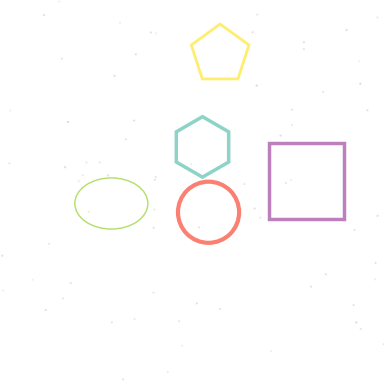[{"shape": "hexagon", "thickness": 2.5, "radius": 0.39, "center": [0.526, 0.618]}, {"shape": "circle", "thickness": 3, "radius": 0.4, "center": [0.542, 0.449]}, {"shape": "oval", "thickness": 1, "radius": 0.47, "center": [0.289, 0.471]}, {"shape": "square", "thickness": 2.5, "radius": 0.49, "center": [0.796, 0.53]}, {"shape": "pentagon", "thickness": 2, "radius": 0.39, "center": [0.572, 0.859]}]